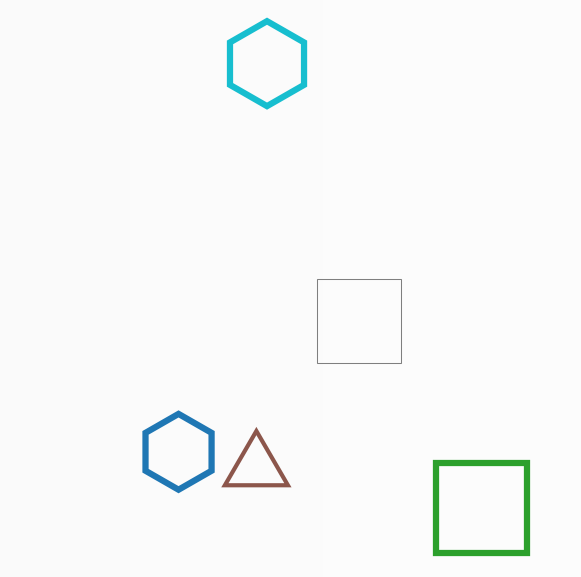[{"shape": "hexagon", "thickness": 3, "radius": 0.33, "center": [0.307, 0.217]}, {"shape": "square", "thickness": 3, "radius": 0.39, "center": [0.828, 0.12]}, {"shape": "triangle", "thickness": 2, "radius": 0.31, "center": [0.441, 0.19]}, {"shape": "square", "thickness": 0.5, "radius": 0.36, "center": [0.618, 0.443]}, {"shape": "hexagon", "thickness": 3, "radius": 0.37, "center": [0.459, 0.889]}]